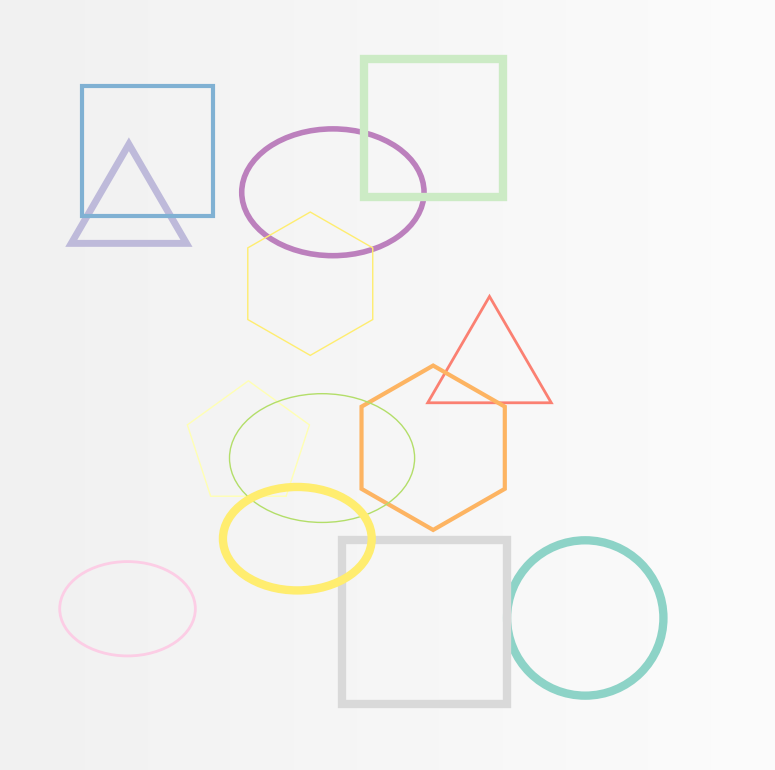[{"shape": "circle", "thickness": 3, "radius": 0.5, "center": [0.755, 0.197]}, {"shape": "pentagon", "thickness": 0.5, "radius": 0.41, "center": [0.321, 0.423]}, {"shape": "triangle", "thickness": 2.5, "radius": 0.43, "center": [0.166, 0.727]}, {"shape": "triangle", "thickness": 1, "radius": 0.46, "center": [0.632, 0.523]}, {"shape": "square", "thickness": 1.5, "radius": 0.42, "center": [0.19, 0.804]}, {"shape": "hexagon", "thickness": 1.5, "radius": 0.53, "center": [0.559, 0.419]}, {"shape": "oval", "thickness": 0.5, "radius": 0.6, "center": [0.416, 0.405]}, {"shape": "oval", "thickness": 1, "radius": 0.44, "center": [0.165, 0.209]}, {"shape": "square", "thickness": 3, "radius": 0.53, "center": [0.548, 0.192]}, {"shape": "oval", "thickness": 2, "radius": 0.59, "center": [0.43, 0.75]}, {"shape": "square", "thickness": 3, "radius": 0.45, "center": [0.559, 0.834]}, {"shape": "hexagon", "thickness": 0.5, "radius": 0.47, "center": [0.4, 0.632]}, {"shape": "oval", "thickness": 3, "radius": 0.48, "center": [0.384, 0.3]}]